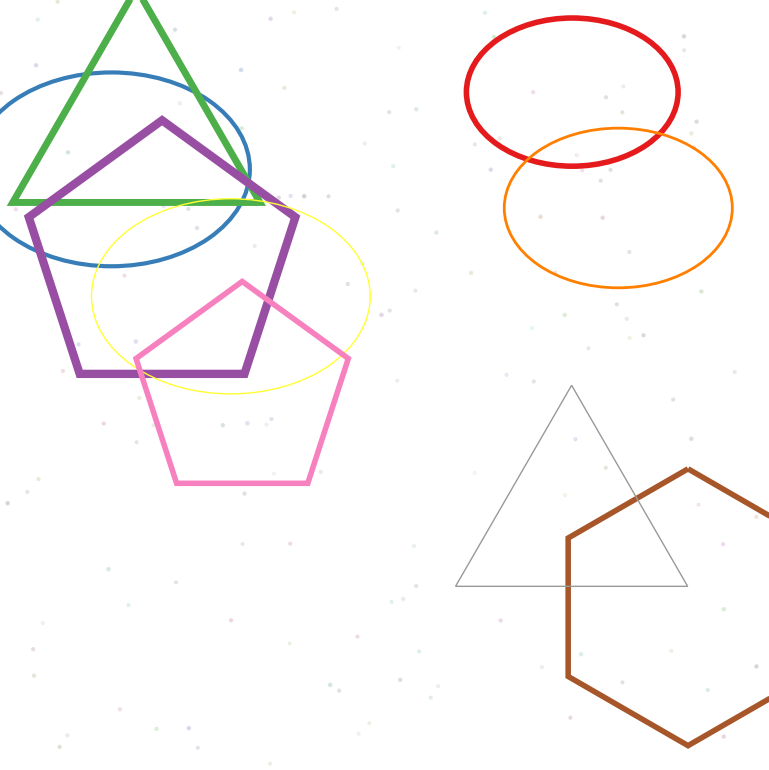[{"shape": "oval", "thickness": 2, "radius": 0.69, "center": [0.743, 0.88]}, {"shape": "oval", "thickness": 1.5, "radius": 0.9, "center": [0.145, 0.78]}, {"shape": "triangle", "thickness": 2.5, "radius": 0.93, "center": [0.177, 0.83]}, {"shape": "pentagon", "thickness": 3, "radius": 0.91, "center": [0.21, 0.662]}, {"shape": "oval", "thickness": 1, "radius": 0.74, "center": [0.803, 0.73]}, {"shape": "oval", "thickness": 0.5, "radius": 0.91, "center": [0.3, 0.615]}, {"shape": "hexagon", "thickness": 2, "radius": 0.9, "center": [0.894, 0.211]}, {"shape": "pentagon", "thickness": 2, "radius": 0.72, "center": [0.315, 0.49]}, {"shape": "triangle", "thickness": 0.5, "radius": 0.87, "center": [0.742, 0.326]}]